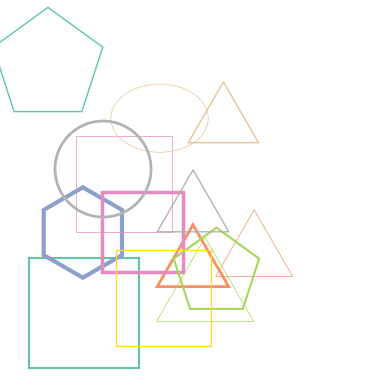[{"shape": "square", "thickness": 1.5, "radius": 0.72, "center": [0.219, 0.187]}, {"shape": "pentagon", "thickness": 1, "radius": 0.75, "center": [0.125, 0.831]}, {"shape": "triangle", "thickness": 0.5, "radius": 0.58, "center": [0.66, 0.34]}, {"shape": "triangle", "thickness": 2, "radius": 0.54, "center": [0.501, 0.309]}, {"shape": "hexagon", "thickness": 3, "radius": 0.59, "center": [0.215, 0.396]}, {"shape": "square", "thickness": 2.5, "radius": 0.52, "center": [0.37, 0.397]}, {"shape": "square", "thickness": 0.5, "radius": 0.62, "center": [0.322, 0.523]}, {"shape": "triangle", "thickness": 0.5, "radius": 0.73, "center": [0.533, 0.238]}, {"shape": "pentagon", "thickness": 1.5, "radius": 0.58, "center": [0.562, 0.292]}, {"shape": "square", "thickness": 1, "radius": 0.62, "center": [0.425, 0.226]}, {"shape": "oval", "thickness": 0.5, "radius": 0.63, "center": [0.414, 0.693]}, {"shape": "triangle", "thickness": 1, "radius": 0.53, "center": [0.58, 0.682]}, {"shape": "circle", "thickness": 2, "radius": 0.62, "center": [0.268, 0.561]}, {"shape": "triangle", "thickness": 1, "radius": 0.54, "center": [0.501, 0.452]}]